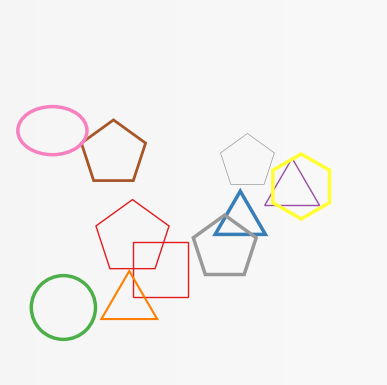[{"shape": "square", "thickness": 1, "radius": 0.35, "center": [0.414, 0.3]}, {"shape": "pentagon", "thickness": 1, "radius": 0.5, "center": [0.342, 0.382]}, {"shape": "triangle", "thickness": 2.5, "radius": 0.37, "center": [0.62, 0.429]}, {"shape": "circle", "thickness": 2.5, "radius": 0.41, "center": [0.164, 0.201]}, {"shape": "triangle", "thickness": 1, "radius": 0.41, "center": [0.754, 0.507]}, {"shape": "triangle", "thickness": 1.5, "radius": 0.42, "center": [0.334, 0.213]}, {"shape": "hexagon", "thickness": 2.5, "radius": 0.42, "center": [0.777, 0.516]}, {"shape": "pentagon", "thickness": 2, "radius": 0.44, "center": [0.293, 0.601]}, {"shape": "oval", "thickness": 2.5, "radius": 0.45, "center": [0.135, 0.661]}, {"shape": "pentagon", "thickness": 2.5, "radius": 0.43, "center": [0.58, 0.356]}, {"shape": "pentagon", "thickness": 0.5, "radius": 0.37, "center": [0.639, 0.58]}]